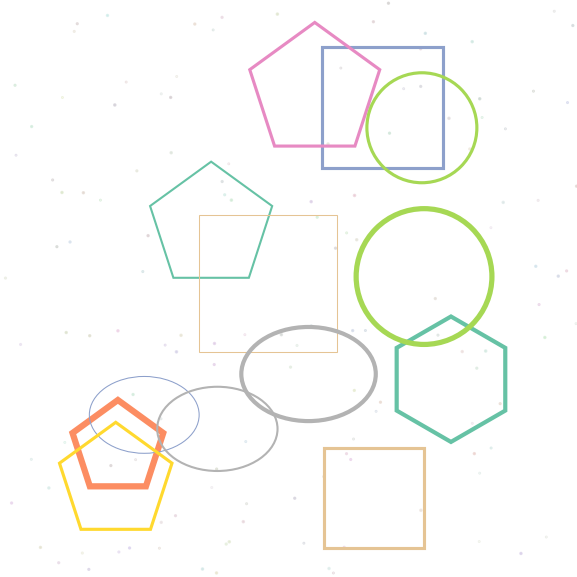[{"shape": "pentagon", "thickness": 1, "radius": 0.56, "center": [0.366, 0.608]}, {"shape": "hexagon", "thickness": 2, "radius": 0.54, "center": [0.781, 0.342]}, {"shape": "pentagon", "thickness": 3, "radius": 0.41, "center": [0.204, 0.224]}, {"shape": "oval", "thickness": 0.5, "radius": 0.48, "center": [0.25, 0.281]}, {"shape": "square", "thickness": 1.5, "radius": 0.52, "center": [0.663, 0.813]}, {"shape": "pentagon", "thickness": 1.5, "radius": 0.59, "center": [0.545, 0.842]}, {"shape": "circle", "thickness": 2.5, "radius": 0.59, "center": [0.734, 0.52]}, {"shape": "circle", "thickness": 1.5, "radius": 0.48, "center": [0.731, 0.778]}, {"shape": "pentagon", "thickness": 1.5, "radius": 0.51, "center": [0.2, 0.165]}, {"shape": "square", "thickness": 0.5, "radius": 0.59, "center": [0.464, 0.508]}, {"shape": "square", "thickness": 1.5, "radius": 0.43, "center": [0.648, 0.137]}, {"shape": "oval", "thickness": 2, "radius": 0.58, "center": [0.534, 0.351]}, {"shape": "oval", "thickness": 1, "radius": 0.52, "center": [0.376, 0.256]}]